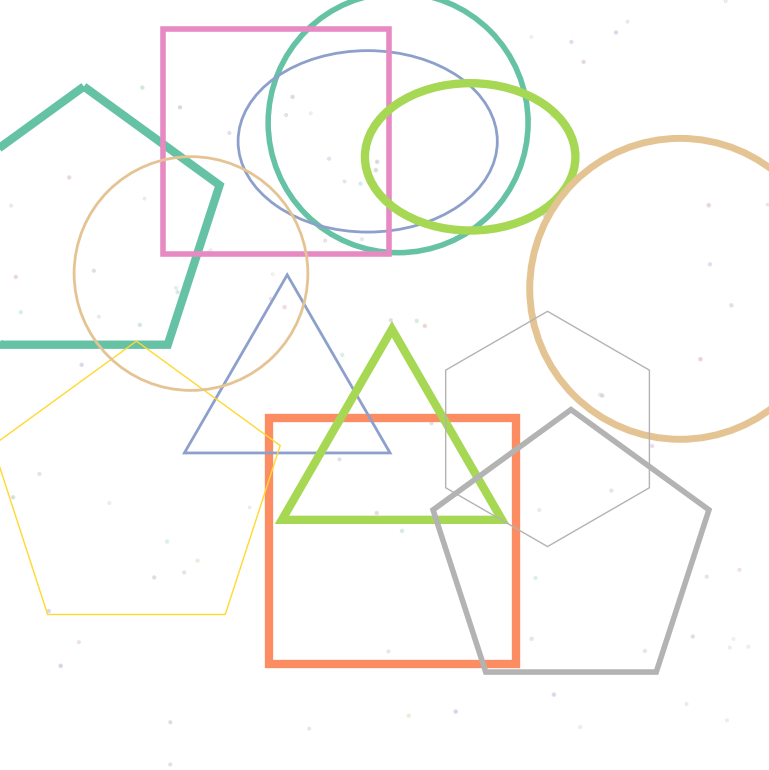[{"shape": "pentagon", "thickness": 3, "radius": 0.93, "center": [0.109, 0.702]}, {"shape": "circle", "thickness": 2, "radius": 0.84, "center": [0.517, 0.841]}, {"shape": "square", "thickness": 3, "radius": 0.8, "center": [0.509, 0.297]}, {"shape": "triangle", "thickness": 1, "radius": 0.77, "center": [0.373, 0.489]}, {"shape": "oval", "thickness": 1, "radius": 0.84, "center": [0.478, 0.816]}, {"shape": "square", "thickness": 2, "radius": 0.73, "center": [0.358, 0.816]}, {"shape": "triangle", "thickness": 3, "radius": 0.82, "center": [0.509, 0.407]}, {"shape": "oval", "thickness": 3, "radius": 0.68, "center": [0.611, 0.796]}, {"shape": "pentagon", "thickness": 0.5, "radius": 0.98, "center": [0.177, 0.361]}, {"shape": "circle", "thickness": 2.5, "radius": 0.98, "center": [0.883, 0.625]}, {"shape": "circle", "thickness": 1, "radius": 0.76, "center": [0.248, 0.645]}, {"shape": "pentagon", "thickness": 2, "radius": 0.94, "center": [0.742, 0.28]}, {"shape": "hexagon", "thickness": 0.5, "radius": 0.76, "center": [0.711, 0.443]}]